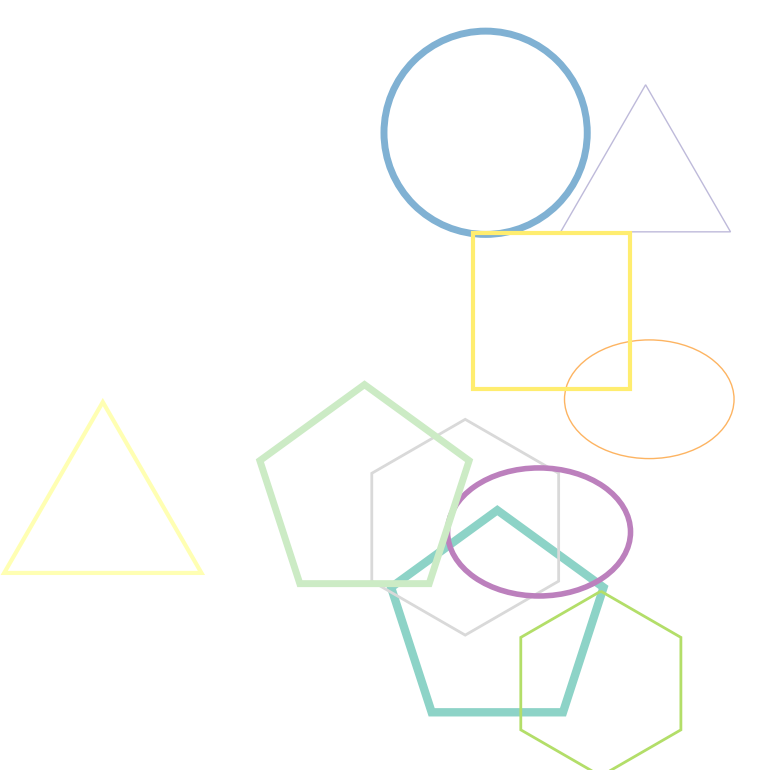[{"shape": "pentagon", "thickness": 3, "radius": 0.73, "center": [0.646, 0.192]}, {"shape": "triangle", "thickness": 1.5, "radius": 0.74, "center": [0.134, 0.33]}, {"shape": "triangle", "thickness": 0.5, "radius": 0.64, "center": [0.838, 0.763]}, {"shape": "circle", "thickness": 2.5, "radius": 0.66, "center": [0.631, 0.828]}, {"shape": "oval", "thickness": 0.5, "radius": 0.55, "center": [0.843, 0.481]}, {"shape": "hexagon", "thickness": 1, "radius": 0.6, "center": [0.78, 0.112]}, {"shape": "hexagon", "thickness": 1, "radius": 0.7, "center": [0.604, 0.315]}, {"shape": "oval", "thickness": 2, "radius": 0.59, "center": [0.7, 0.309]}, {"shape": "pentagon", "thickness": 2.5, "radius": 0.71, "center": [0.473, 0.358]}, {"shape": "square", "thickness": 1.5, "radius": 0.51, "center": [0.716, 0.596]}]